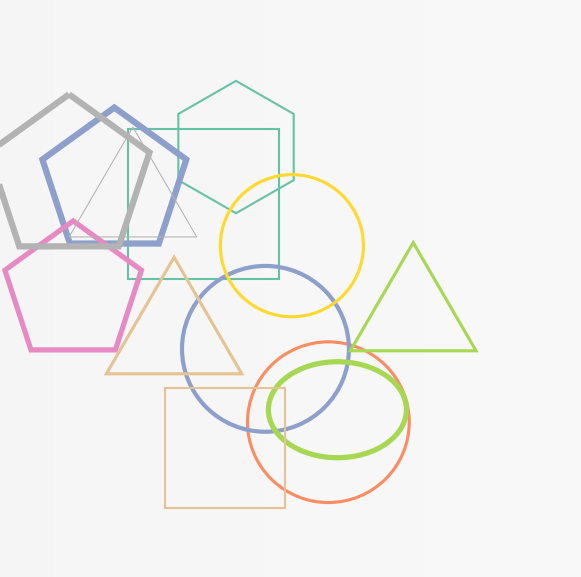[{"shape": "square", "thickness": 1, "radius": 0.65, "center": [0.35, 0.646]}, {"shape": "hexagon", "thickness": 1, "radius": 0.57, "center": [0.406, 0.745]}, {"shape": "circle", "thickness": 1.5, "radius": 0.7, "center": [0.565, 0.268]}, {"shape": "pentagon", "thickness": 3, "radius": 0.65, "center": [0.197, 0.683]}, {"shape": "circle", "thickness": 2, "radius": 0.72, "center": [0.457, 0.395]}, {"shape": "pentagon", "thickness": 2.5, "radius": 0.62, "center": [0.126, 0.493]}, {"shape": "triangle", "thickness": 1.5, "radius": 0.62, "center": [0.711, 0.454]}, {"shape": "oval", "thickness": 2.5, "radius": 0.59, "center": [0.58, 0.29]}, {"shape": "circle", "thickness": 1.5, "radius": 0.62, "center": [0.502, 0.574]}, {"shape": "square", "thickness": 1, "radius": 0.52, "center": [0.387, 0.224]}, {"shape": "triangle", "thickness": 1.5, "radius": 0.67, "center": [0.3, 0.419]}, {"shape": "triangle", "thickness": 0.5, "radius": 0.63, "center": [0.229, 0.652]}, {"shape": "pentagon", "thickness": 3, "radius": 0.73, "center": [0.119, 0.69]}]